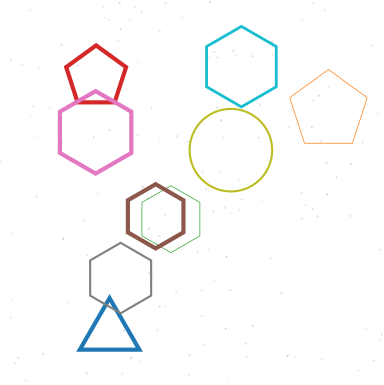[{"shape": "triangle", "thickness": 3, "radius": 0.45, "center": [0.285, 0.136]}, {"shape": "pentagon", "thickness": 0.5, "radius": 0.53, "center": [0.853, 0.714]}, {"shape": "hexagon", "thickness": 0.5, "radius": 0.43, "center": [0.444, 0.431]}, {"shape": "pentagon", "thickness": 3, "radius": 0.41, "center": [0.25, 0.8]}, {"shape": "hexagon", "thickness": 3, "radius": 0.42, "center": [0.404, 0.438]}, {"shape": "hexagon", "thickness": 3, "radius": 0.54, "center": [0.248, 0.656]}, {"shape": "hexagon", "thickness": 1.5, "radius": 0.46, "center": [0.313, 0.278]}, {"shape": "circle", "thickness": 1.5, "radius": 0.54, "center": [0.6, 0.61]}, {"shape": "hexagon", "thickness": 2, "radius": 0.52, "center": [0.627, 0.827]}]